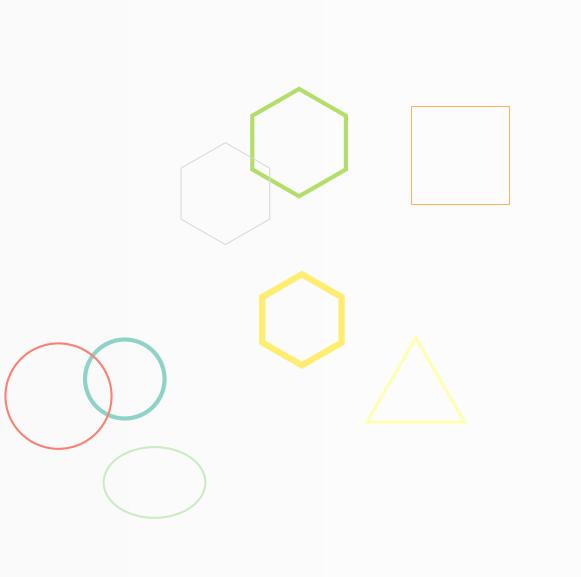[{"shape": "circle", "thickness": 2, "radius": 0.34, "center": [0.215, 0.343]}, {"shape": "triangle", "thickness": 1.5, "radius": 0.49, "center": [0.715, 0.317]}, {"shape": "circle", "thickness": 1, "radius": 0.46, "center": [0.101, 0.313]}, {"shape": "square", "thickness": 0.5, "radius": 0.42, "center": [0.791, 0.731]}, {"shape": "hexagon", "thickness": 2, "radius": 0.46, "center": [0.515, 0.752]}, {"shape": "hexagon", "thickness": 0.5, "radius": 0.44, "center": [0.388, 0.664]}, {"shape": "oval", "thickness": 1, "radius": 0.44, "center": [0.266, 0.164]}, {"shape": "hexagon", "thickness": 3, "radius": 0.39, "center": [0.519, 0.445]}]